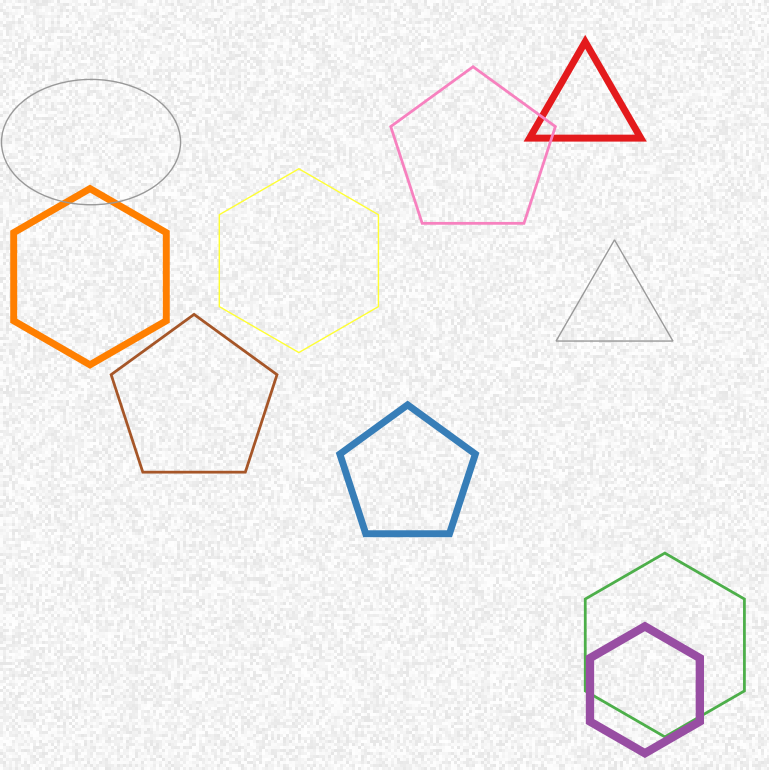[{"shape": "triangle", "thickness": 2.5, "radius": 0.42, "center": [0.76, 0.862]}, {"shape": "pentagon", "thickness": 2.5, "radius": 0.46, "center": [0.529, 0.382]}, {"shape": "hexagon", "thickness": 1, "radius": 0.6, "center": [0.863, 0.162]}, {"shape": "hexagon", "thickness": 3, "radius": 0.41, "center": [0.838, 0.104]}, {"shape": "hexagon", "thickness": 2.5, "radius": 0.57, "center": [0.117, 0.641]}, {"shape": "hexagon", "thickness": 0.5, "radius": 0.6, "center": [0.388, 0.661]}, {"shape": "pentagon", "thickness": 1, "radius": 0.57, "center": [0.252, 0.478]}, {"shape": "pentagon", "thickness": 1, "radius": 0.56, "center": [0.614, 0.801]}, {"shape": "triangle", "thickness": 0.5, "radius": 0.44, "center": [0.798, 0.601]}, {"shape": "oval", "thickness": 0.5, "radius": 0.58, "center": [0.118, 0.815]}]